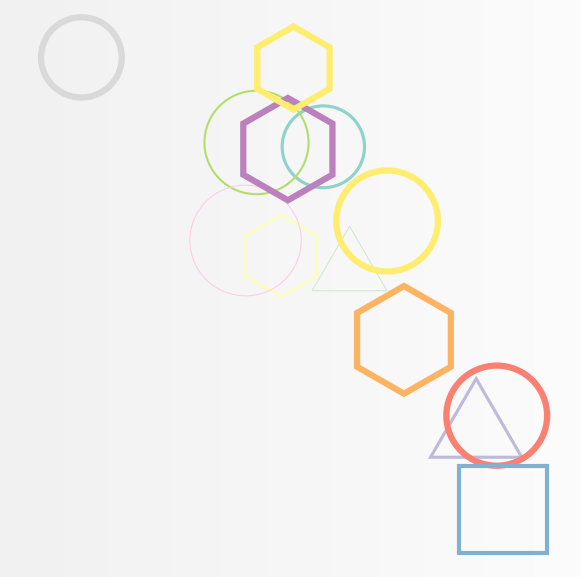[{"shape": "circle", "thickness": 1.5, "radius": 0.35, "center": [0.556, 0.745]}, {"shape": "hexagon", "thickness": 1, "radius": 0.35, "center": [0.483, 0.556]}, {"shape": "triangle", "thickness": 1.5, "radius": 0.45, "center": [0.819, 0.253]}, {"shape": "circle", "thickness": 3, "radius": 0.43, "center": [0.855, 0.279]}, {"shape": "square", "thickness": 2, "radius": 0.38, "center": [0.865, 0.117]}, {"shape": "hexagon", "thickness": 3, "radius": 0.47, "center": [0.695, 0.411]}, {"shape": "circle", "thickness": 1, "radius": 0.45, "center": [0.441, 0.752]}, {"shape": "circle", "thickness": 0.5, "radius": 0.48, "center": [0.422, 0.583]}, {"shape": "circle", "thickness": 3, "radius": 0.35, "center": [0.14, 0.9]}, {"shape": "hexagon", "thickness": 3, "radius": 0.44, "center": [0.495, 0.741]}, {"shape": "triangle", "thickness": 0.5, "radius": 0.37, "center": [0.601, 0.533]}, {"shape": "hexagon", "thickness": 3, "radius": 0.36, "center": [0.505, 0.881]}, {"shape": "circle", "thickness": 3, "radius": 0.44, "center": [0.666, 0.617]}]